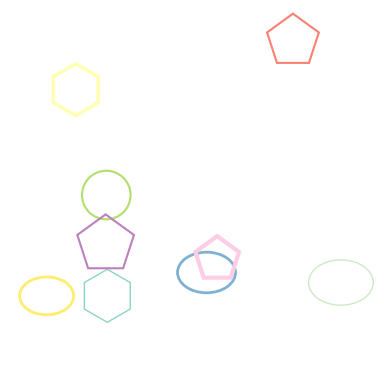[{"shape": "hexagon", "thickness": 1, "radius": 0.34, "center": [0.279, 0.232]}, {"shape": "hexagon", "thickness": 2.5, "radius": 0.34, "center": [0.197, 0.767]}, {"shape": "pentagon", "thickness": 1.5, "radius": 0.35, "center": [0.761, 0.894]}, {"shape": "oval", "thickness": 2, "radius": 0.38, "center": [0.536, 0.292]}, {"shape": "circle", "thickness": 1.5, "radius": 0.32, "center": [0.276, 0.493]}, {"shape": "pentagon", "thickness": 3, "radius": 0.3, "center": [0.564, 0.327]}, {"shape": "pentagon", "thickness": 1.5, "radius": 0.39, "center": [0.274, 0.366]}, {"shape": "oval", "thickness": 1, "radius": 0.42, "center": [0.885, 0.266]}, {"shape": "oval", "thickness": 2, "radius": 0.35, "center": [0.121, 0.231]}]